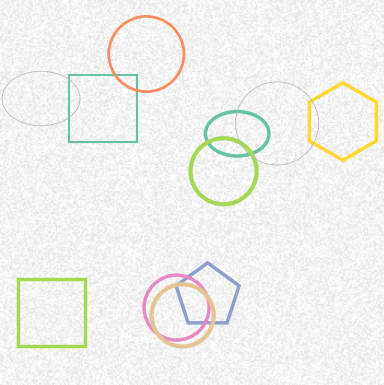[{"shape": "oval", "thickness": 2.5, "radius": 0.41, "center": [0.616, 0.653]}, {"shape": "square", "thickness": 1.5, "radius": 0.44, "center": [0.268, 0.717]}, {"shape": "circle", "thickness": 2, "radius": 0.49, "center": [0.38, 0.86]}, {"shape": "pentagon", "thickness": 2.5, "radius": 0.43, "center": [0.539, 0.231]}, {"shape": "circle", "thickness": 2.5, "radius": 0.42, "center": [0.459, 0.201]}, {"shape": "circle", "thickness": 3, "radius": 0.43, "center": [0.581, 0.555]}, {"shape": "square", "thickness": 2.5, "radius": 0.44, "center": [0.133, 0.188]}, {"shape": "hexagon", "thickness": 2.5, "radius": 0.5, "center": [0.891, 0.684]}, {"shape": "circle", "thickness": 3, "radius": 0.4, "center": [0.474, 0.181]}, {"shape": "oval", "thickness": 0.5, "radius": 0.51, "center": [0.107, 0.744]}, {"shape": "circle", "thickness": 0.5, "radius": 0.54, "center": [0.72, 0.679]}]